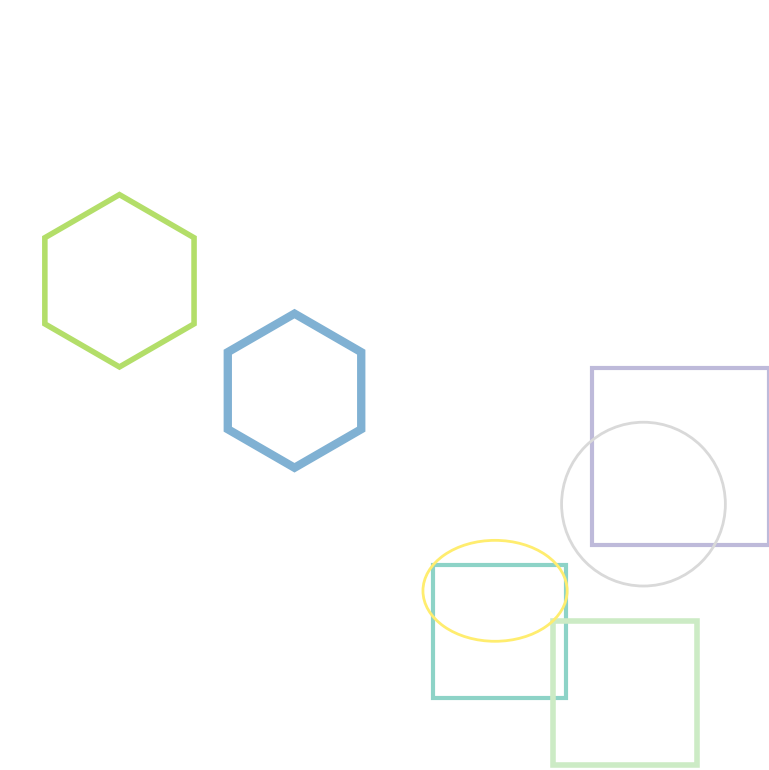[{"shape": "square", "thickness": 1.5, "radius": 0.43, "center": [0.649, 0.18]}, {"shape": "square", "thickness": 1.5, "radius": 0.58, "center": [0.884, 0.408]}, {"shape": "hexagon", "thickness": 3, "radius": 0.5, "center": [0.382, 0.493]}, {"shape": "hexagon", "thickness": 2, "radius": 0.56, "center": [0.155, 0.635]}, {"shape": "circle", "thickness": 1, "radius": 0.53, "center": [0.836, 0.345]}, {"shape": "square", "thickness": 2, "radius": 0.47, "center": [0.812, 0.101]}, {"shape": "oval", "thickness": 1, "radius": 0.47, "center": [0.643, 0.233]}]